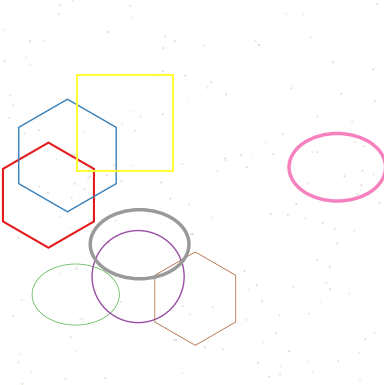[{"shape": "hexagon", "thickness": 1.5, "radius": 0.68, "center": [0.126, 0.493]}, {"shape": "hexagon", "thickness": 1, "radius": 0.73, "center": [0.175, 0.596]}, {"shape": "oval", "thickness": 0.5, "radius": 0.57, "center": [0.197, 0.235]}, {"shape": "circle", "thickness": 1, "radius": 0.6, "center": [0.359, 0.282]}, {"shape": "square", "thickness": 1.5, "radius": 0.62, "center": [0.325, 0.68]}, {"shape": "hexagon", "thickness": 0.5, "radius": 0.61, "center": [0.507, 0.224]}, {"shape": "oval", "thickness": 2.5, "radius": 0.63, "center": [0.876, 0.566]}, {"shape": "oval", "thickness": 2.5, "radius": 0.64, "center": [0.363, 0.366]}]